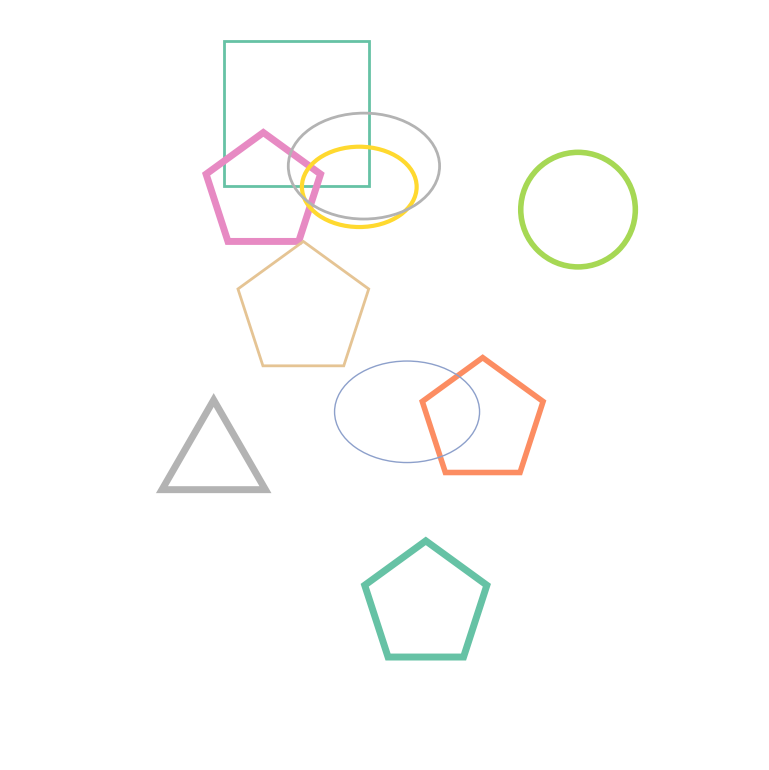[{"shape": "pentagon", "thickness": 2.5, "radius": 0.42, "center": [0.553, 0.214]}, {"shape": "square", "thickness": 1, "radius": 0.47, "center": [0.385, 0.853]}, {"shape": "pentagon", "thickness": 2, "radius": 0.41, "center": [0.627, 0.453]}, {"shape": "oval", "thickness": 0.5, "radius": 0.47, "center": [0.529, 0.465]}, {"shape": "pentagon", "thickness": 2.5, "radius": 0.39, "center": [0.342, 0.75]}, {"shape": "circle", "thickness": 2, "radius": 0.37, "center": [0.751, 0.728]}, {"shape": "oval", "thickness": 1.5, "radius": 0.37, "center": [0.467, 0.757]}, {"shape": "pentagon", "thickness": 1, "radius": 0.45, "center": [0.394, 0.597]}, {"shape": "oval", "thickness": 1, "radius": 0.49, "center": [0.473, 0.784]}, {"shape": "triangle", "thickness": 2.5, "radius": 0.39, "center": [0.278, 0.403]}]